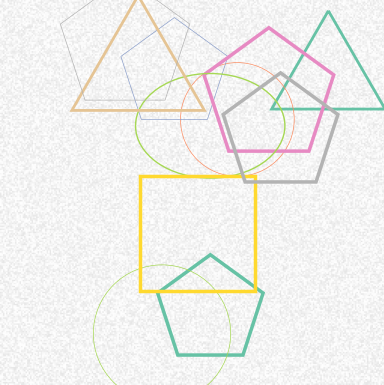[{"shape": "triangle", "thickness": 2, "radius": 0.85, "center": [0.853, 0.802]}, {"shape": "pentagon", "thickness": 2.5, "radius": 0.72, "center": [0.546, 0.194]}, {"shape": "circle", "thickness": 0.5, "radius": 0.74, "center": [0.617, 0.69]}, {"shape": "pentagon", "thickness": 0.5, "radius": 0.73, "center": [0.453, 0.808]}, {"shape": "pentagon", "thickness": 2.5, "radius": 0.89, "center": [0.698, 0.751]}, {"shape": "oval", "thickness": 1, "radius": 0.97, "center": [0.546, 0.673]}, {"shape": "circle", "thickness": 0.5, "radius": 0.89, "center": [0.421, 0.134]}, {"shape": "square", "thickness": 2.5, "radius": 0.75, "center": [0.513, 0.393]}, {"shape": "triangle", "thickness": 2, "radius": 0.99, "center": [0.359, 0.813]}, {"shape": "pentagon", "thickness": 0.5, "radius": 0.88, "center": [0.325, 0.883]}, {"shape": "pentagon", "thickness": 2.5, "radius": 0.78, "center": [0.729, 0.654]}]